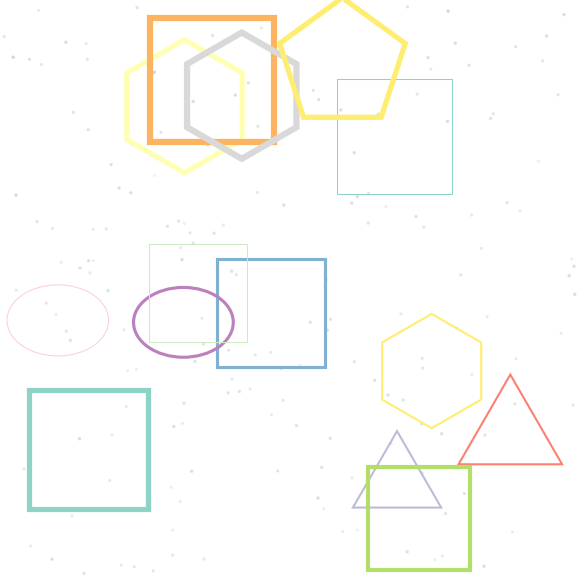[{"shape": "square", "thickness": 0.5, "radius": 0.5, "center": [0.684, 0.762]}, {"shape": "square", "thickness": 2.5, "radius": 0.51, "center": [0.153, 0.22]}, {"shape": "hexagon", "thickness": 2.5, "radius": 0.58, "center": [0.319, 0.815]}, {"shape": "triangle", "thickness": 1, "radius": 0.44, "center": [0.688, 0.164]}, {"shape": "triangle", "thickness": 1, "radius": 0.52, "center": [0.884, 0.247]}, {"shape": "square", "thickness": 1.5, "radius": 0.47, "center": [0.469, 0.458]}, {"shape": "square", "thickness": 3, "radius": 0.54, "center": [0.367, 0.861]}, {"shape": "square", "thickness": 2, "radius": 0.45, "center": [0.725, 0.101]}, {"shape": "oval", "thickness": 0.5, "radius": 0.44, "center": [0.1, 0.444]}, {"shape": "hexagon", "thickness": 3, "radius": 0.55, "center": [0.419, 0.833]}, {"shape": "oval", "thickness": 1.5, "radius": 0.43, "center": [0.318, 0.441]}, {"shape": "square", "thickness": 0.5, "radius": 0.42, "center": [0.343, 0.492]}, {"shape": "pentagon", "thickness": 2.5, "radius": 0.57, "center": [0.593, 0.889]}, {"shape": "hexagon", "thickness": 1, "radius": 0.49, "center": [0.748, 0.357]}]